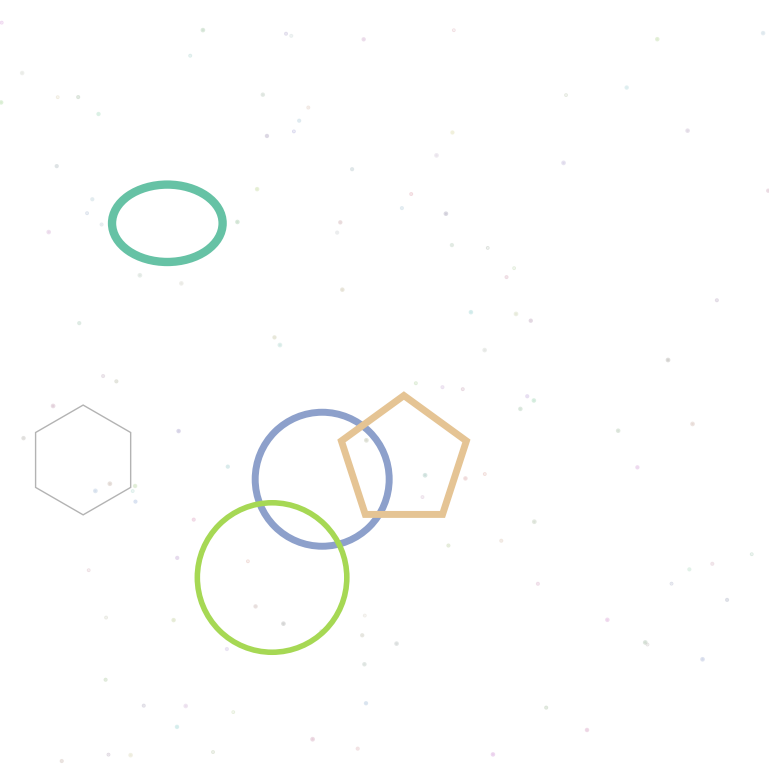[{"shape": "oval", "thickness": 3, "radius": 0.36, "center": [0.217, 0.71]}, {"shape": "circle", "thickness": 2.5, "radius": 0.44, "center": [0.418, 0.378]}, {"shape": "circle", "thickness": 2, "radius": 0.49, "center": [0.353, 0.25]}, {"shape": "pentagon", "thickness": 2.5, "radius": 0.43, "center": [0.525, 0.401]}, {"shape": "hexagon", "thickness": 0.5, "radius": 0.36, "center": [0.108, 0.403]}]